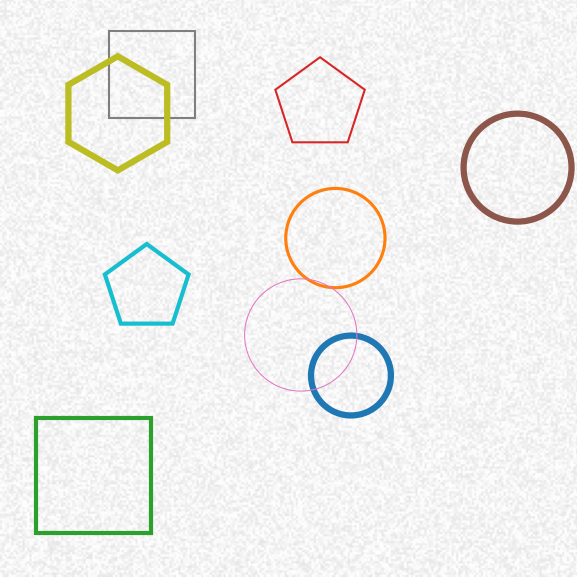[{"shape": "circle", "thickness": 3, "radius": 0.35, "center": [0.608, 0.349]}, {"shape": "circle", "thickness": 1.5, "radius": 0.43, "center": [0.581, 0.587]}, {"shape": "square", "thickness": 2, "radius": 0.5, "center": [0.162, 0.176]}, {"shape": "pentagon", "thickness": 1, "radius": 0.41, "center": [0.554, 0.819]}, {"shape": "circle", "thickness": 3, "radius": 0.47, "center": [0.896, 0.709]}, {"shape": "circle", "thickness": 0.5, "radius": 0.49, "center": [0.521, 0.419]}, {"shape": "square", "thickness": 1, "radius": 0.37, "center": [0.263, 0.87]}, {"shape": "hexagon", "thickness": 3, "radius": 0.49, "center": [0.204, 0.803]}, {"shape": "pentagon", "thickness": 2, "radius": 0.38, "center": [0.254, 0.5]}]